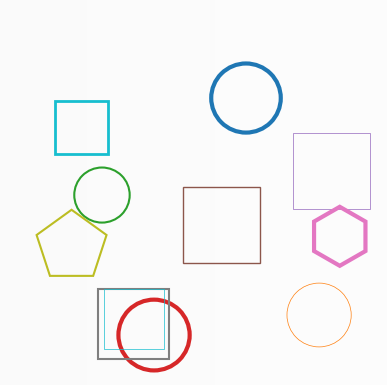[{"shape": "circle", "thickness": 3, "radius": 0.45, "center": [0.635, 0.745]}, {"shape": "circle", "thickness": 0.5, "radius": 0.41, "center": [0.823, 0.182]}, {"shape": "circle", "thickness": 1.5, "radius": 0.36, "center": [0.263, 0.493]}, {"shape": "circle", "thickness": 3, "radius": 0.46, "center": [0.398, 0.13]}, {"shape": "square", "thickness": 0.5, "radius": 0.5, "center": [0.856, 0.555]}, {"shape": "square", "thickness": 1, "radius": 0.5, "center": [0.572, 0.415]}, {"shape": "hexagon", "thickness": 3, "radius": 0.38, "center": [0.877, 0.386]}, {"shape": "square", "thickness": 1.5, "radius": 0.46, "center": [0.344, 0.159]}, {"shape": "pentagon", "thickness": 1.5, "radius": 0.47, "center": [0.185, 0.36]}, {"shape": "square", "thickness": 0.5, "radius": 0.39, "center": [0.346, 0.172]}, {"shape": "square", "thickness": 2, "radius": 0.34, "center": [0.21, 0.669]}]